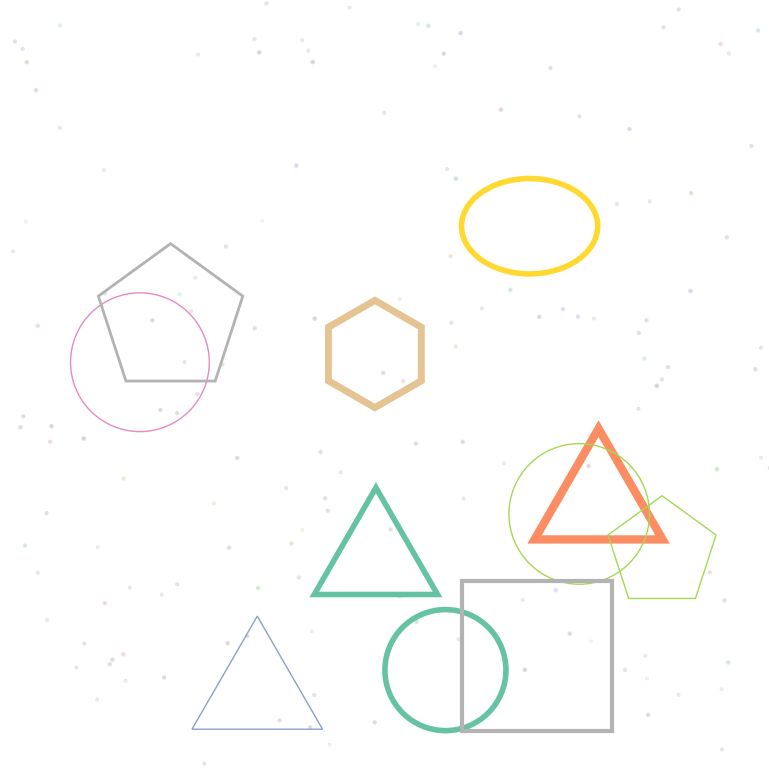[{"shape": "circle", "thickness": 2, "radius": 0.39, "center": [0.579, 0.13]}, {"shape": "triangle", "thickness": 2, "radius": 0.46, "center": [0.488, 0.274]}, {"shape": "triangle", "thickness": 3, "radius": 0.48, "center": [0.777, 0.347]}, {"shape": "triangle", "thickness": 0.5, "radius": 0.49, "center": [0.334, 0.102]}, {"shape": "circle", "thickness": 0.5, "radius": 0.45, "center": [0.182, 0.53]}, {"shape": "circle", "thickness": 0.5, "radius": 0.46, "center": [0.752, 0.333]}, {"shape": "pentagon", "thickness": 0.5, "radius": 0.37, "center": [0.86, 0.282]}, {"shape": "oval", "thickness": 2, "radius": 0.44, "center": [0.688, 0.706]}, {"shape": "hexagon", "thickness": 2.5, "radius": 0.35, "center": [0.487, 0.54]}, {"shape": "square", "thickness": 1.5, "radius": 0.49, "center": [0.698, 0.148]}, {"shape": "pentagon", "thickness": 1, "radius": 0.49, "center": [0.222, 0.585]}]